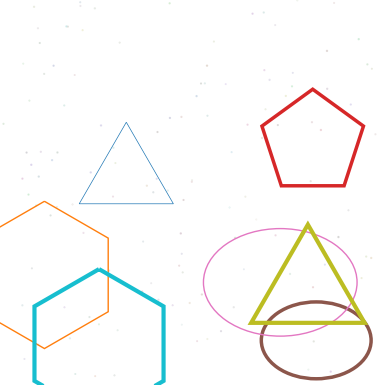[{"shape": "triangle", "thickness": 0.5, "radius": 0.71, "center": [0.328, 0.541]}, {"shape": "hexagon", "thickness": 1, "radius": 0.96, "center": [0.115, 0.286]}, {"shape": "pentagon", "thickness": 2.5, "radius": 0.69, "center": [0.812, 0.63]}, {"shape": "oval", "thickness": 2.5, "radius": 0.71, "center": [0.821, 0.116]}, {"shape": "oval", "thickness": 1, "radius": 1.0, "center": [0.728, 0.267]}, {"shape": "triangle", "thickness": 3, "radius": 0.85, "center": [0.8, 0.246]}, {"shape": "hexagon", "thickness": 3, "radius": 0.97, "center": [0.257, 0.107]}]